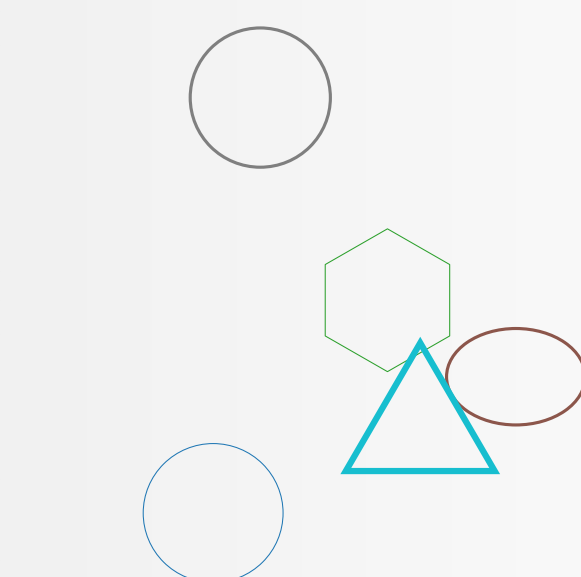[{"shape": "circle", "thickness": 0.5, "radius": 0.6, "center": [0.367, 0.111]}, {"shape": "hexagon", "thickness": 0.5, "radius": 0.62, "center": [0.667, 0.479]}, {"shape": "oval", "thickness": 1.5, "radius": 0.6, "center": [0.888, 0.347]}, {"shape": "circle", "thickness": 1.5, "radius": 0.6, "center": [0.448, 0.83]}, {"shape": "triangle", "thickness": 3, "radius": 0.74, "center": [0.723, 0.257]}]